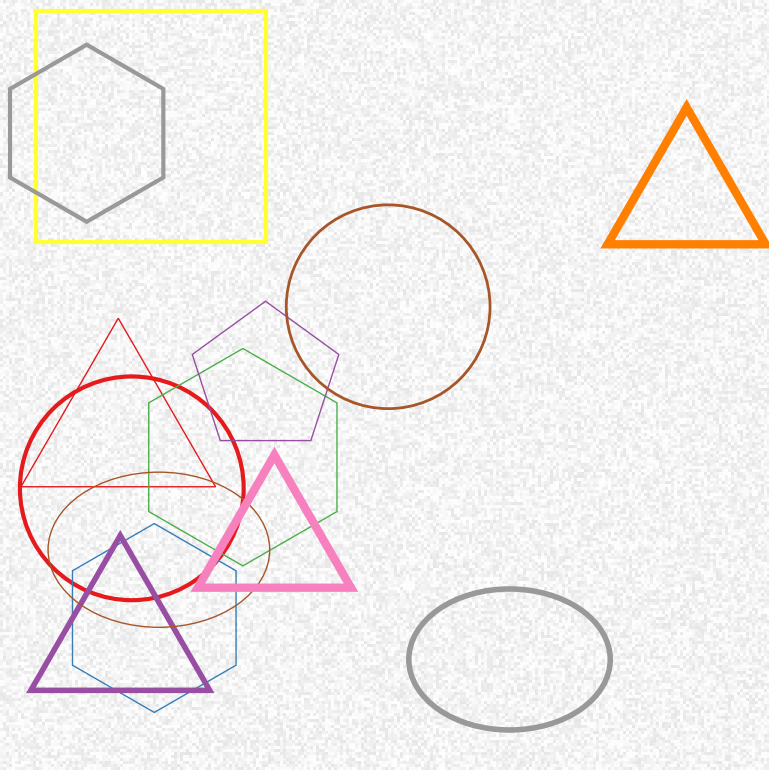[{"shape": "circle", "thickness": 1.5, "radius": 0.73, "center": [0.171, 0.366]}, {"shape": "triangle", "thickness": 0.5, "radius": 0.73, "center": [0.154, 0.441]}, {"shape": "hexagon", "thickness": 0.5, "radius": 0.61, "center": [0.2, 0.197]}, {"shape": "hexagon", "thickness": 0.5, "radius": 0.71, "center": [0.315, 0.406]}, {"shape": "triangle", "thickness": 2, "radius": 0.67, "center": [0.156, 0.17]}, {"shape": "pentagon", "thickness": 0.5, "radius": 0.5, "center": [0.345, 0.509]}, {"shape": "triangle", "thickness": 3, "radius": 0.59, "center": [0.892, 0.742]}, {"shape": "square", "thickness": 1.5, "radius": 0.75, "center": [0.197, 0.836]}, {"shape": "oval", "thickness": 0.5, "radius": 0.72, "center": [0.206, 0.286]}, {"shape": "circle", "thickness": 1, "radius": 0.66, "center": [0.504, 0.602]}, {"shape": "triangle", "thickness": 3, "radius": 0.57, "center": [0.356, 0.294]}, {"shape": "hexagon", "thickness": 1.5, "radius": 0.57, "center": [0.113, 0.827]}, {"shape": "oval", "thickness": 2, "radius": 0.65, "center": [0.662, 0.144]}]